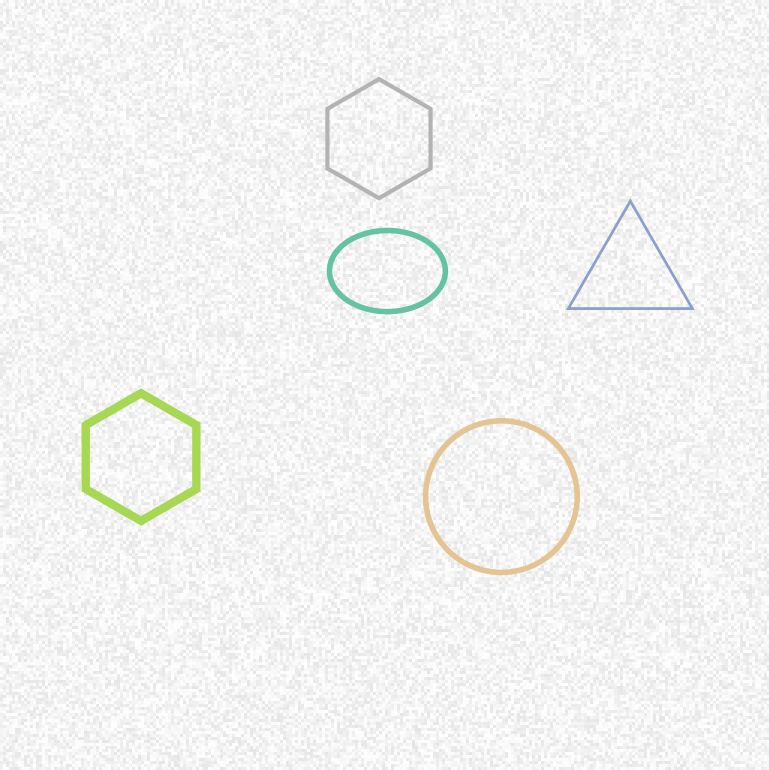[{"shape": "oval", "thickness": 2, "radius": 0.38, "center": [0.503, 0.648]}, {"shape": "triangle", "thickness": 1, "radius": 0.47, "center": [0.819, 0.646]}, {"shape": "hexagon", "thickness": 3, "radius": 0.41, "center": [0.183, 0.406]}, {"shape": "circle", "thickness": 2, "radius": 0.49, "center": [0.651, 0.355]}, {"shape": "hexagon", "thickness": 1.5, "radius": 0.39, "center": [0.492, 0.82]}]